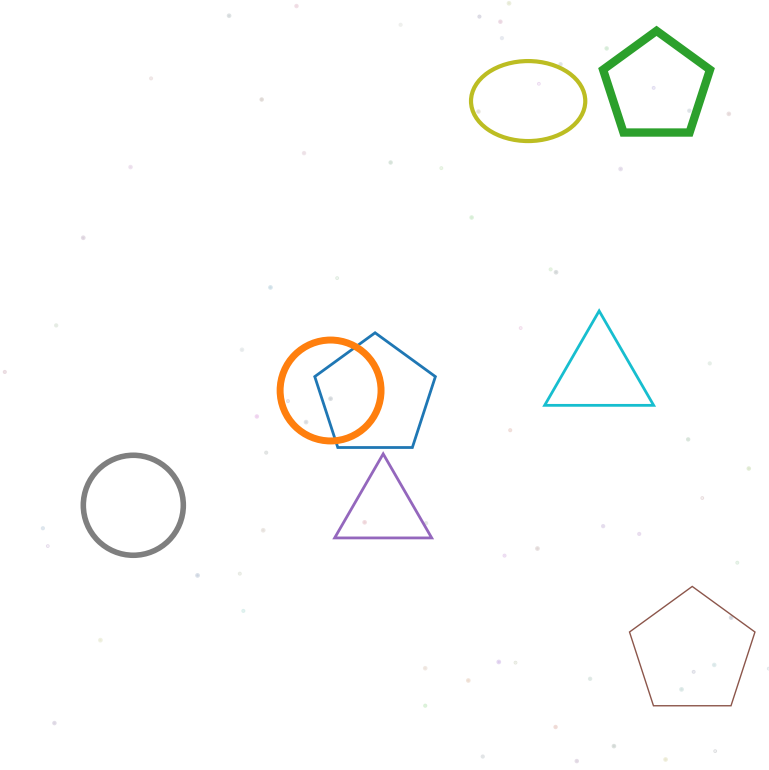[{"shape": "pentagon", "thickness": 1, "radius": 0.41, "center": [0.487, 0.485]}, {"shape": "circle", "thickness": 2.5, "radius": 0.33, "center": [0.429, 0.493]}, {"shape": "pentagon", "thickness": 3, "radius": 0.37, "center": [0.853, 0.887]}, {"shape": "triangle", "thickness": 1, "radius": 0.36, "center": [0.498, 0.338]}, {"shape": "pentagon", "thickness": 0.5, "radius": 0.43, "center": [0.899, 0.153]}, {"shape": "circle", "thickness": 2, "radius": 0.32, "center": [0.173, 0.344]}, {"shape": "oval", "thickness": 1.5, "radius": 0.37, "center": [0.686, 0.869]}, {"shape": "triangle", "thickness": 1, "radius": 0.41, "center": [0.778, 0.514]}]